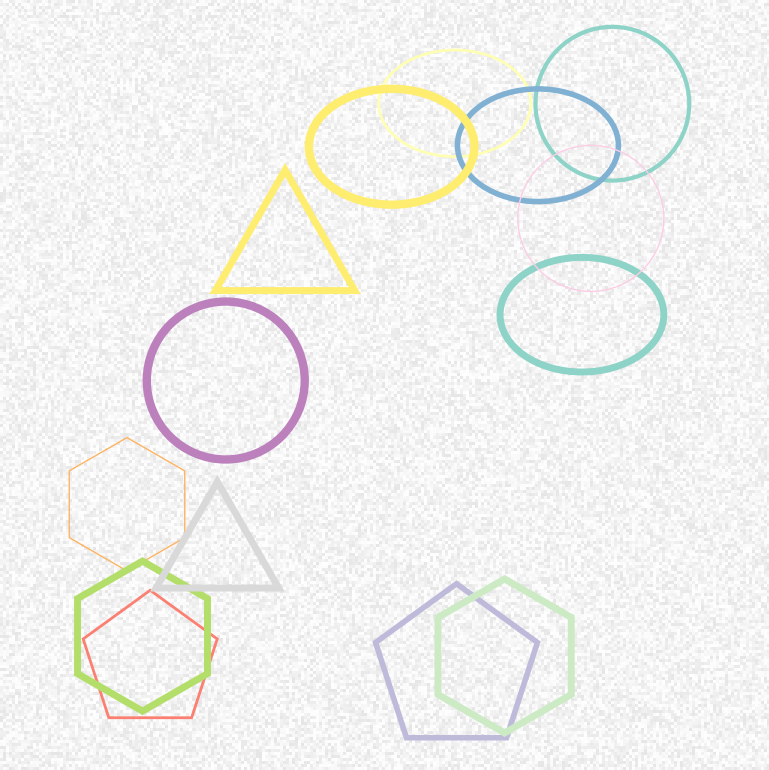[{"shape": "oval", "thickness": 2.5, "radius": 0.53, "center": [0.756, 0.591]}, {"shape": "circle", "thickness": 1.5, "radius": 0.5, "center": [0.795, 0.865]}, {"shape": "oval", "thickness": 1, "radius": 0.49, "center": [0.591, 0.866]}, {"shape": "pentagon", "thickness": 2, "radius": 0.55, "center": [0.593, 0.131]}, {"shape": "pentagon", "thickness": 1, "radius": 0.46, "center": [0.195, 0.142]}, {"shape": "oval", "thickness": 2, "radius": 0.52, "center": [0.699, 0.811]}, {"shape": "hexagon", "thickness": 0.5, "radius": 0.43, "center": [0.165, 0.345]}, {"shape": "hexagon", "thickness": 2.5, "radius": 0.49, "center": [0.185, 0.174]}, {"shape": "circle", "thickness": 0.5, "radius": 0.47, "center": [0.767, 0.716]}, {"shape": "triangle", "thickness": 2.5, "radius": 0.46, "center": [0.282, 0.282]}, {"shape": "circle", "thickness": 3, "radius": 0.51, "center": [0.293, 0.506]}, {"shape": "hexagon", "thickness": 2.5, "radius": 0.5, "center": [0.655, 0.148]}, {"shape": "triangle", "thickness": 2.5, "radius": 0.52, "center": [0.37, 0.675]}, {"shape": "oval", "thickness": 3, "radius": 0.54, "center": [0.509, 0.809]}]